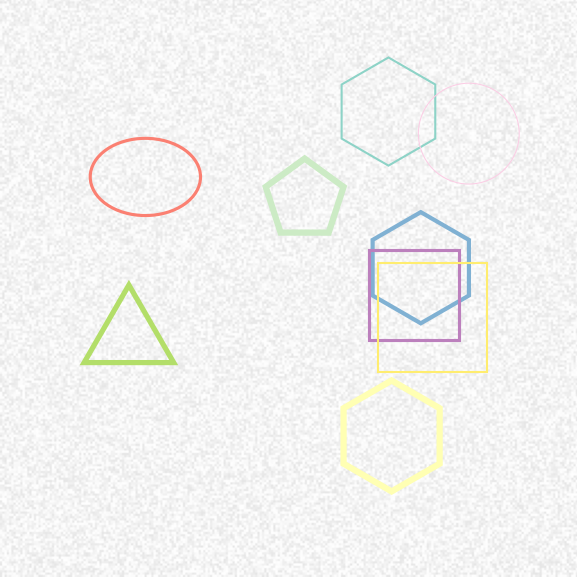[{"shape": "hexagon", "thickness": 1, "radius": 0.47, "center": [0.673, 0.806]}, {"shape": "hexagon", "thickness": 3, "radius": 0.48, "center": [0.678, 0.244]}, {"shape": "oval", "thickness": 1.5, "radius": 0.48, "center": [0.252, 0.693]}, {"shape": "hexagon", "thickness": 2, "radius": 0.48, "center": [0.729, 0.536]}, {"shape": "triangle", "thickness": 2.5, "radius": 0.45, "center": [0.223, 0.416]}, {"shape": "circle", "thickness": 0.5, "radius": 0.44, "center": [0.812, 0.768]}, {"shape": "square", "thickness": 1.5, "radius": 0.39, "center": [0.717, 0.488]}, {"shape": "pentagon", "thickness": 3, "radius": 0.35, "center": [0.528, 0.654]}, {"shape": "square", "thickness": 1, "radius": 0.47, "center": [0.748, 0.449]}]